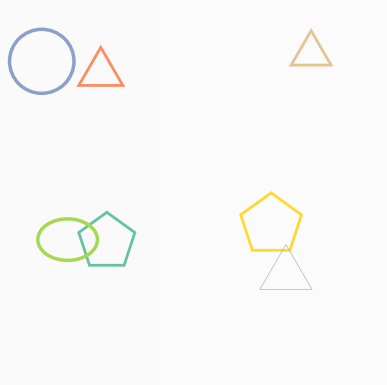[{"shape": "pentagon", "thickness": 2, "radius": 0.38, "center": [0.276, 0.373]}, {"shape": "triangle", "thickness": 2, "radius": 0.33, "center": [0.26, 0.811]}, {"shape": "circle", "thickness": 2.5, "radius": 0.42, "center": [0.108, 0.841]}, {"shape": "oval", "thickness": 2.5, "radius": 0.38, "center": [0.175, 0.378]}, {"shape": "pentagon", "thickness": 2, "radius": 0.41, "center": [0.7, 0.417]}, {"shape": "triangle", "thickness": 2, "radius": 0.3, "center": [0.803, 0.861]}, {"shape": "triangle", "thickness": 0.5, "radius": 0.39, "center": [0.738, 0.287]}]